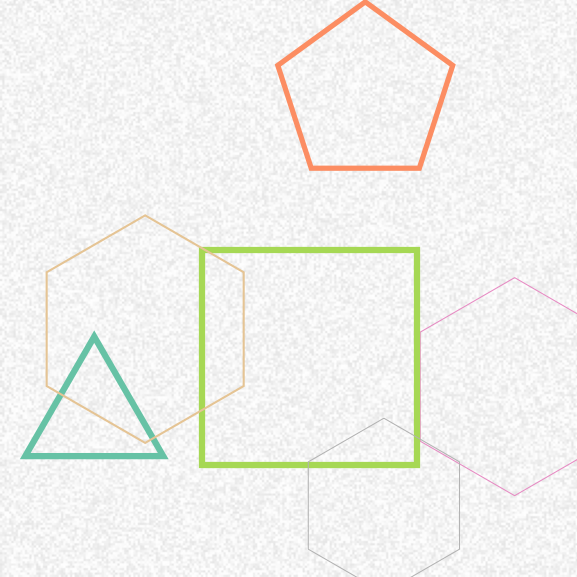[{"shape": "triangle", "thickness": 3, "radius": 0.69, "center": [0.163, 0.278]}, {"shape": "pentagon", "thickness": 2.5, "radius": 0.8, "center": [0.633, 0.837]}, {"shape": "hexagon", "thickness": 0.5, "radius": 0.94, "center": [0.891, 0.33]}, {"shape": "square", "thickness": 3, "radius": 0.93, "center": [0.536, 0.38]}, {"shape": "hexagon", "thickness": 1, "radius": 0.98, "center": [0.251, 0.429]}, {"shape": "hexagon", "thickness": 0.5, "radius": 0.76, "center": [0.665, 0.124]}]